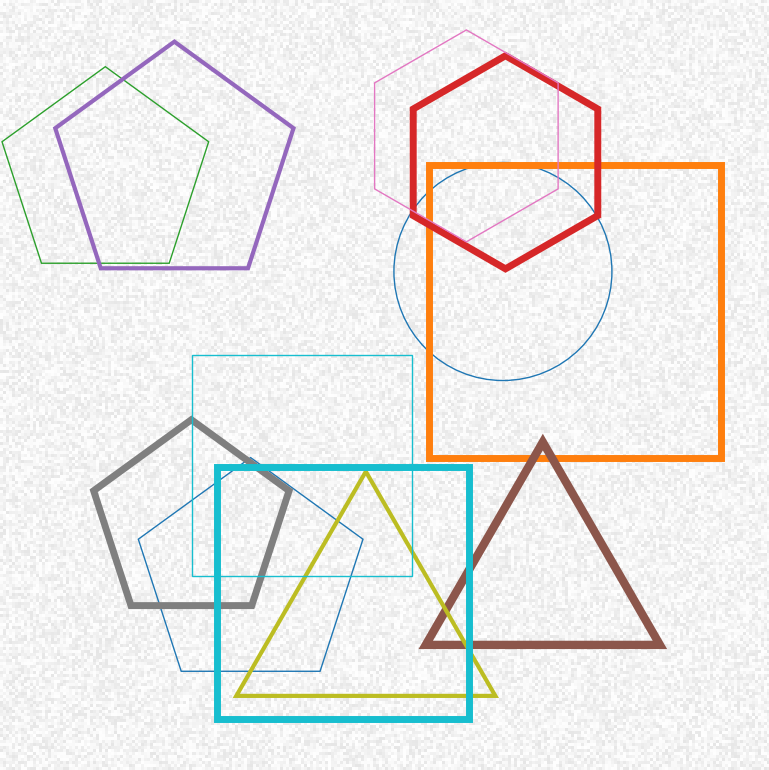[{"shape": "circle", "thickness": 0.5, "radius": 0.71, "center": [0.653, 0.647]}, {"shape": "pentagon", "thickness": 0.5, "radius": 0.77, "center": [0.326, 0.252]}, {"shape": "square", "thickness": 2.5, "radius": 0.95, "center": [0.746, 0.595]}, {"shape": "pentagon", "thickness": 0.5, "radius": 0.71, "center": [0.137, 0.772]}, {"shape": "hexagon", "thickness": 2.5, "radius": 0.69, "center": [0.656, 0.789]}, {"shape": "pentagon", "thickness": 1.5, "radius": 0.81, "center": [0.226, 0.783]}, {"shape": "triangle", "thickness": 3, "radius": 0.88, "center": [0.705, 0.25]}, {"shape": "hexagon", "thickness": 0.5, "radius": 0.69, "center": [0.606, 0.824]}, {"shape": "pentagon", "thickness": 2.5, "radius": 0.67, "center": [0.249, 0.321]}, {"shape": "triangle", "thickness": 1.5, "radius": 0.97, "center": [0.475, 0.193]}, {"shape": "square", "thickness": 2.5, "radius": 0.82, "center": [0.445, 0.23]}, {"shape": "square", "thickness": 0.5, "radius": 0.72, "center": [0.392, 0.395]}]